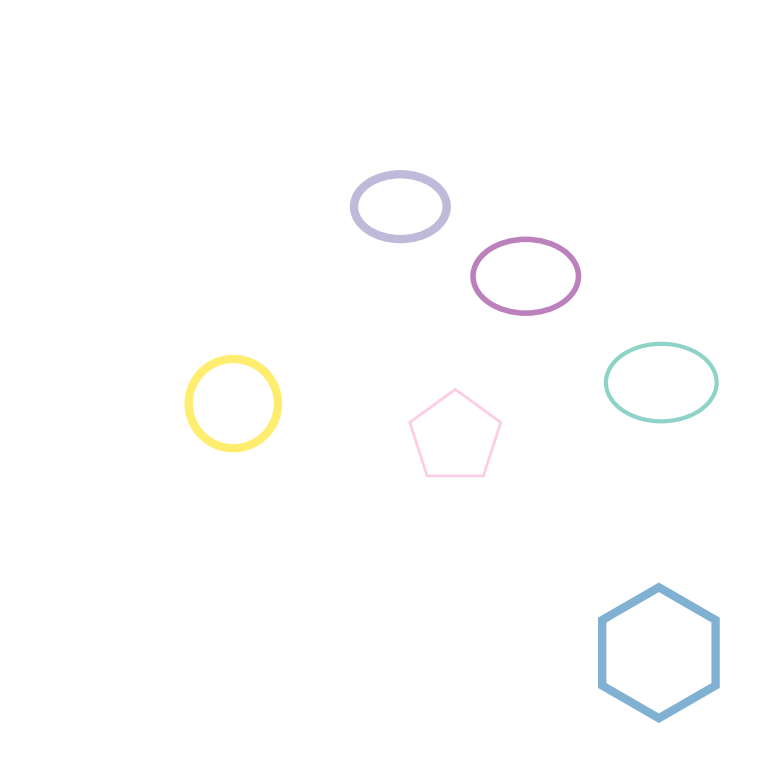[{"shape": "oval", "thickness": 1.5, "radius": 0.36, "center": [0.859, 0.503]}, {"shape": "oval", "thickness": 3, "radius": 0.3, "center": [0.52, 0.732]}, {"shape": "hexagon", "thickness": 3, "radius": 0.43, "center": [0.856, 0.152]}, {"shape": "pentagon", "thickness": 1, "radius": 0.31, "center": [0.591, 0.432]}, {"shape": "oval", "thickness": 2, "radius": 0.34, "center": [0.683, 0.641]}, {"shape": "circle", "thickness": 3, "radius": 0.29, "center": [0.303, 0.476]}]